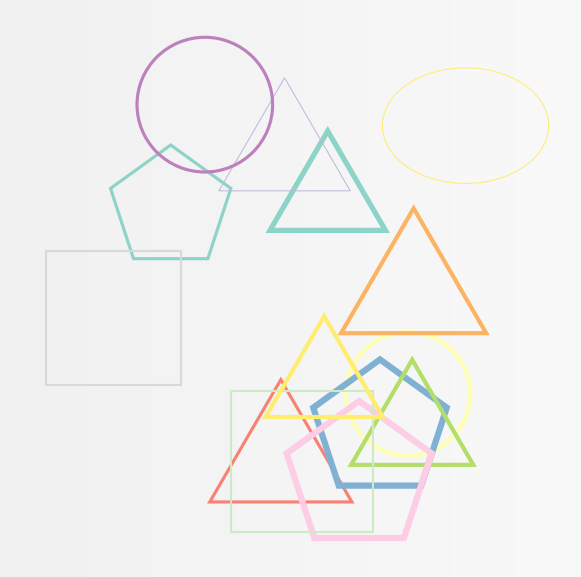[{"shape": "triangle", "thickness": 2.5, "radius": 0.57, "center": [0.564, 0.658]}, {"shape": "pentagon", "thickness": 1.5, "radius": 0.54, "center": [0.294, 0.639]}, {"shape": "circle", "thickness": 2, "radius": 0.53, "center": [0.702, 0.317]}, {"shape": "triangle", "thickness": 0.5, "radius": 0.65, "center": [0.49, 0.734]}, {"shape": "triangle", "thickness": 1.5, "radius": 0.71, "center": [0.483, 0.201]}, {"shape": "pentagon", "thickness": 3, "radius": 0.6, "center": [0.654, 0.256]}, {"shape": "triangle", "thickness": 2, "radius": 0.72, "center": [0.712, 0.494]}, {"shape": "triangle", "thickness": 2, "radius": 0.61, "center": [0.709, 0.255]}, {"shape": "pentagon", "thickness": 3, "radius": 0.66, "center": [0.618, 0.174]}, {"shape": "square", "thickness": 1, "radius": 0.58, "center": [0.195, 0.448]}, {"shape": "circle", "thickness": 1.5, "radius": 0.58, "center": [0.352, 0.818]}, {"shape": "square", "thickness": 1, "radius": 0.61, "center": [0.519, 0.2]}, {"shape": "oval", "thickness": 0.5, "radius": 0.72, "center": [0.801, 0.782]}, {"shape": "triangle", "thickness": 2, "radius": 0.58, "center": [0.558, 0.335]}]